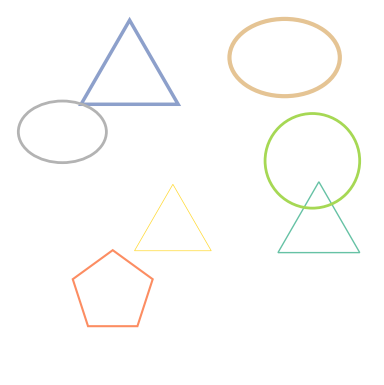[{"shape": "triangle", "thickness": 1, "radius": 0.61, "center": [0.828, 0.405]}, {"shape": "pentagon", "thickness": 1.5, "radius": 0.55, "center": [0.293, 0.241]}, {"shape": "triangle", "thickness": 2.5, "radius": 0.73, "center": [0.337, 0.802]}, {"shape": "circle", "thickness": 2, "radius": 0.61, "center": [0.811, 0.582]}, {"shape": "triangle", "thickness": 0.5, "radius": 0.58, "center": [0.449, 0.406]}, {"shape": "oval", "thickness": 3, "radius": 0.72, "center": [0.739, 0.851]}, {"shape": "oval", "thickness": 2, "radius": 0.57, "center": [0.162, 0.658]}]